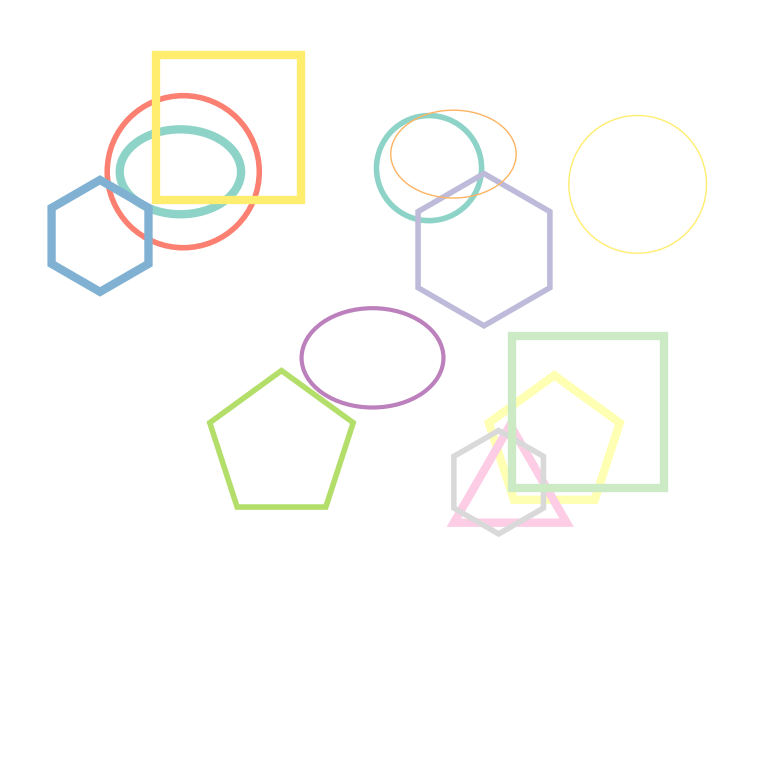[{"shape": "oval", "thickness": 3, "radius": 0.39, "center": [0.234, 0.777]}, {"shape": "circle", "thickness": 2, "radius": 0.34, "center": [0.557, 0.782]}, {"shape": "pentagon", "thickness": 3, "radius": 0.45, "center": [0.72, 0.423]}, {"shape": "hexagon", "thickness": 2, "radius": 0.49, "center": [0.629, 0.676]}, {"shape": "circle", "thickness": 2, "radius": 0.49, "center": [0.238, 0.777]}, {"shape": "hexagon", "thickness": 3, "radius": 0.36, "center": [0.13, 0.694]}, {"shape": "oval", "thickness": 0.5, "radius": 0.41, "center": [0.589, 0.8]}, {"shape": "pentagon", "thickness": 2, "radius": 0.49, "center": [0.366, 0.421]}, {"shape": "triangle", "thickness": 3, "radius": 0.42, "center": [0.663, 0.363]}, {"shape": "hexagon", "thickness": 2, "radius": 0.34, "center": [0.648, 0.374]}, {"shape": "oval", "thickness": 1.5, "radius": 0.46, "center": [0.484, 0.535]}, {"shape": "square", "thickness": 3, "radius": 0.49, "center": [0.764, 0.465]}, {"shape": "square", "thickness": 3, "radius": 0.47, "center": [0.297, 0.835]}, {"shape": "circle", "thickness": 0.5, "radius": 0.45, "center": [0.828, 0.761]}]